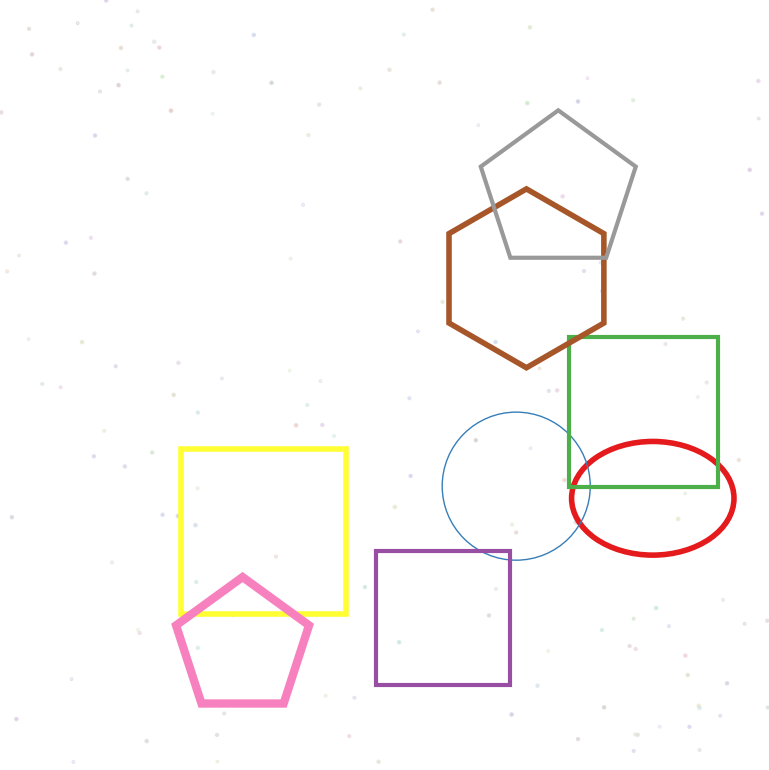[{"shape": "oval", "thickness": 2, "radius": 0.53, "center": [0.848, 0.353]}, {"shape": "circle", "thickness": 0.5, "radius": 0.48, "center": [0.67, 0.369]}, {"shape": "square", "thickness": 1.5, "radius": 0.49, "center": [0.836, 0.465]}, {"shape": "square", "thickness": 1.5, "radius": 0.44, "center": [0.576, 0.197]}, {"shape": "square", "thickness": 2, "radius": 0.54, "center": [0.342, 0.309]}, {"shape": "hexagon", "thickness": 2, "radius": 0.58, "center": [0.684, 0.639]}, {"shape": "pentagon", "thickness": 3, "radius": 0.45, "center": [0.315, 0.16]}, {"shape": "pentagon", "thickness": 1.5, "radius": 0.53, "center": [0.725, 0.751]}]